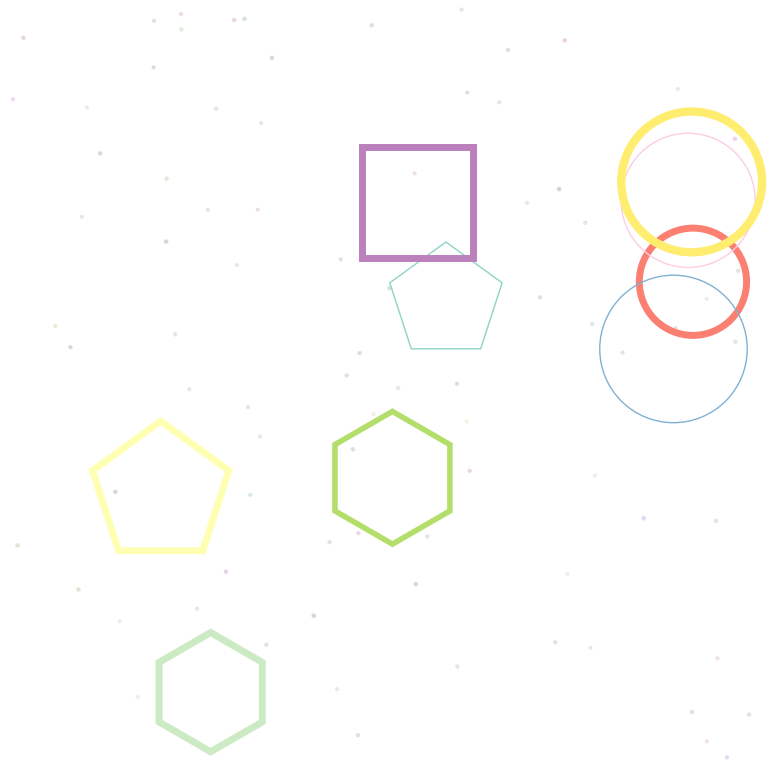[{"shape": "pentagon", "thickness": 0.5, "radius": 0.38, "center": [0.579, 0.609]}, {"shape": "pentagon", "thickness": 2.5, "radius": 0.47, "center": [0.209, 0.36]}, {"shape": "circle", "thickness": 2.5, "radius": 0.35, "center": [0.9, 0.634]}, {"shape": "circle", "thickness": 0.5, "radius": 0.48, "center": [0.875, 0.547]}, {"shape": "hexagon", "thickness": 2, "radius": 0.43, "center": [0.51, 0.38]}, {"shape": "circle", "thickness": 0.5, "radius": 0.44, "center": [0.894, 0.74]}, {"shape": "square", "thickness": 2.5, "radius": 0.36, "center": [0.543, 0.737]}, {"shape": "hexagon", "thickness": 2.5, "radius": 0.39, "center": [0.274, 0.101]}, {"shape": "circle", "thickness": 3, "radius": 0.46, "center": [0.898, 0.764]}]